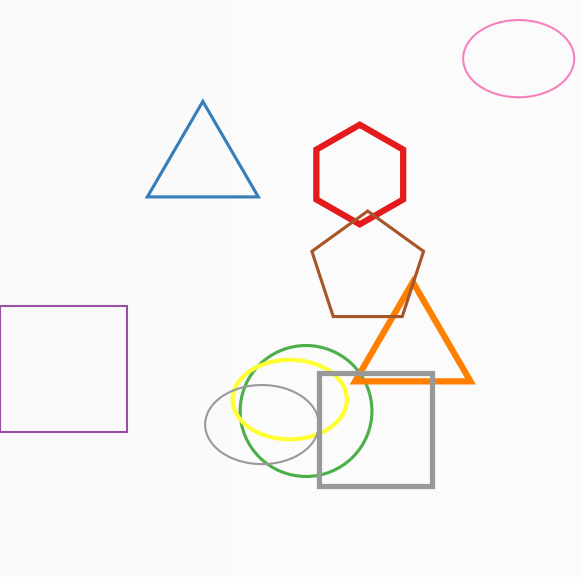[{"shape": "hexagon", "thickness": 3, "radius": 0.43, "center": [0.619, 0.697]}, {"shape": "triangle", "thickness": 1.5, "radius": 0.55, "center": [0.349, 0.713]}, {"shape": "circle", "thickness": 1.5, "radius": 0.57, "center": [0.527, 0.287]}, {"shape": "square", "thickness": 1, "radius": 0.55, "center": [0.11, 0.36]}, {"shape": "triangle", "thickness": 3, "radius": 0.57, "center": [0.71, 0.396]}, {"shape": "oval", "thickness": 2, "radius": 0.49, "center": [0.498, 0.307]}, {"shape": "pentagon", "thickness": 1.5, "radius": 0.5, "center": [0.633, 0.533]}, {"shape": "oval", "thickness": 1, "radius": 0.48, "center": [0.892, 0.898]}, {"shape": "oval", "thickness": 1, "radius": 0.49, "center": [0.451, 0.264]}, {"shape": "square", "thickness": 2.5, "radius": 0.49, "center": [0.646, 0.256]}]